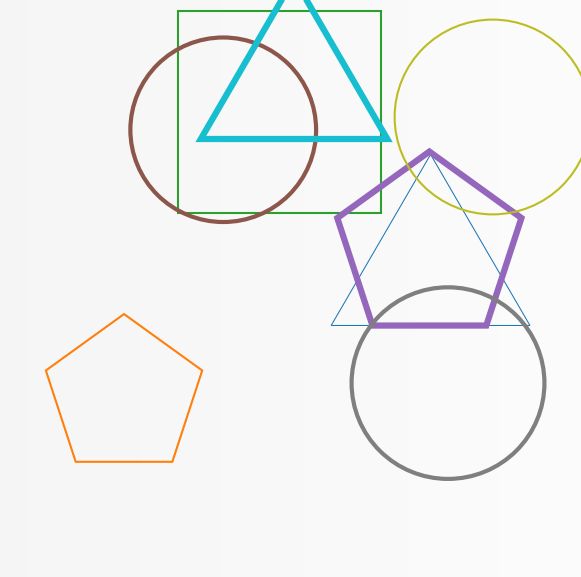[{"shape": "triangle", "thickness": 0.5, "radius": 0.99, "center": [0.741, 0.534]}, {"shape": "pentagon", "thickness": 1, "radius": 0.71, "center": [0.213, 0.314]}, {"shape": "square", "thickness": 1, "radius": 0.87, "center": [0.481, 0.805]}, {"shape": "pentagon", "thickness": 3, "radius": 0.83, "center": [0.739, 0.57]}, {"shape": "circle", "thickness": 2, "radius": 0.8, "center": [0.384, 0.774]}, {"shape": "circle", "thickness": 2, "radius": 0.83, "center": [0.771, 0.336]}, {"shape": "circle", "thickness": 1, "radius": 0.84, "center": [0.848, 0.797]}, {"shape": "triangle", "thickness": 3, "radius": 0.93, "center": [0.506, 0.851]}]